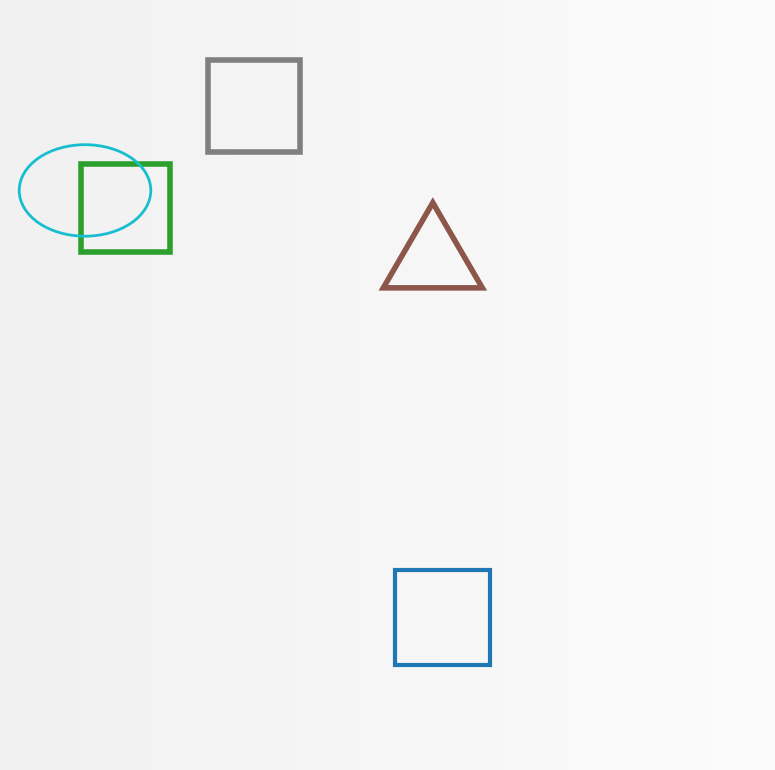[{"shape": "square", "thickness": 1.5, "radius": 0.31, "center": [0.571, 0.199]}, {"shape": "square", "thickness": 2, "radius": 0.29, "center": [0.162, 0.73]}, {"shape": "triangle", "thickness": 2, "radius": 0.37, "center": [0.558, 0.663]}, {"shape": "square", "thickness": 2, "radius": 0.3, "center": [0.328, 0.862]}, {"shape": "oval", "thickness": 1, "radius": 0.42, "center": [0.11, 0.753]}]